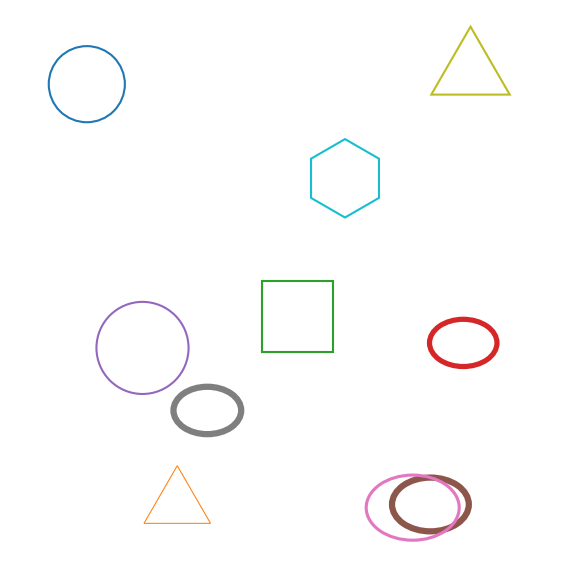[{"shape": "circle", "thickness": 1, "radius": 0.33, "center": [0.15, 0.853]}, {"shape": "triangle", "thickness": 0.5, "radius": 0.33, "center": [0.307, 0.126]}, {"shape": "square", "thickness": 1, "radius": 0.31, "center": [0.516, 0.451]}, {"shape": "oval", "thickness": 2.5, "radius": 0.29, "center": [0.802, 0.405]}, {"shape": "circle", "thickness": 1, "radius": 0.4, "center": [0.247, 0.397]}, {"shape": "oval", "thickness": 3, "radius": 0.33, "center": [0.745, 0.126]}, {"shape": "oval", "thickness": 1.5, "radius": 0.4, "center": [0.715, 0.12]}, {"shape": "oval", "thickness": 3, "radius": 0.29, "center": [0.359, 0.288]}, {"shape": "triangle", "thickness": 1, "radius": 0.39, "center": [0.815, 0.875]}, {"shape": "hexagon", "thickness": 1, "radius": 0.34, "center": [0.597, 0.69]}]